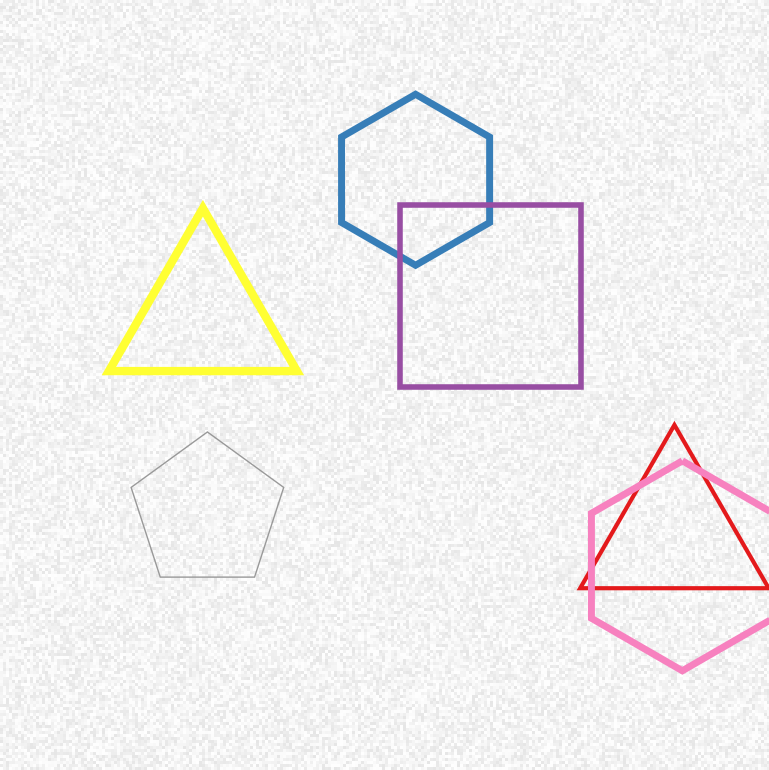[{"shape": "triangle", "thickness": 1.5, "radius": 0.71, "center": [0.876, 0.307]}, {"shape": "hexagon", "thickness": 2.5, "radius": 0.56, "center": [0.54, 0.767]}, {"shape": "square", "thickness": 2, "radius": 0.59, "center": [0.637, 0.616]}, {"shape": "triangle", "thickness": 3, "radius": 0.7, "center": [0.264, 0.589]}, {"shape": "hexagon", "thickness": 2.5, "radius": 0.68, "center": [0.886, 0.265]}, {"shape": "pentagon", "thickness": 0.5, "radius": 0.52, "center": [0.269, 0.335]}]